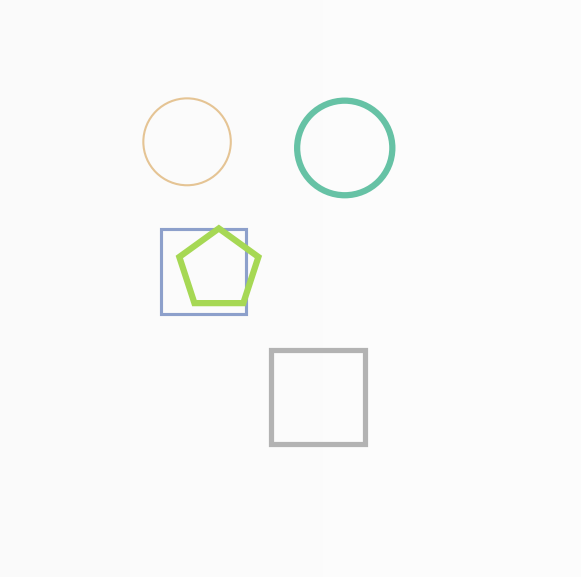[{"shape": "circle", "thickness": 3, "radius": 0.41, "center": [0.593, 0.743]}, {"shape": "square", "thickness": 1.5, "radius": 0.37, "center": [0.349, 0.529]}, {"shape": "pentagon", "thickness": 3, "radius": 0.36, "center": [0.377, 0.532]}, {"shape": "circle", "thickness": 1, "radius": 0.38, "center": [0.322, 0.754]}, {"shape": "square", "thickness": 2.5, "radius": 0.41, "center": [0.547, 0.311]}]